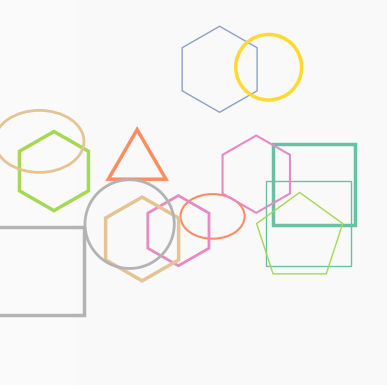[{"shape": "square", "thickness": 1, "radius": 0.55, "center": [0.797, 0.419]}, {"shape": "square", "thickness": 2.5, "radius": 0.53, "center": [0.81, 0.52]}, {"shape": "triangle", "thickness": 2.5, "radius": 0.43, "center": [0.354, 0.577]}, {"shape": "oval", "thickness": 1.5, "radius": 0.41, "center": [0.548, 0.438]}, {"shape": "hexagon", "thickness": 1, "radius": 0.56, "center": [0.567, 0.82]}, {"shape": "hexagon", "thickness": 2, "radius": 0.46, "center": [0.46, 0.401]}, {"shape": "hexagon", "thickness": 1.5, "radius": 0.5, "center": [0.661, 0.548]}, {"shape": "hexagon", "thickness": 2.5, "radius": 0.51, "center": [0.139, 0.556]}, {"shape": "pentagon", "thickness": 1, "radius": 0.58, "center": [0.773, 0.383]}, {"shape": "circle", "thickness": 2.5, "radius": 0.43, "center": [0.693, 0.825]}, {"shape": "hexagon", "thickness": 2.5, "radius": 0.54, "center": [0.367, 0.379]}, {"shape": "oval", "thickness": 2, "radius": 0.58, "center": [0.102, 0.633]}, {"shape": "square", "thickness": 2.5, "radius": 0.57, "center": [0.103, 0.296]}, {"shape": "circle", "thickness": 2, "radius": 0.58, "center": [0.335, 0.418]}]